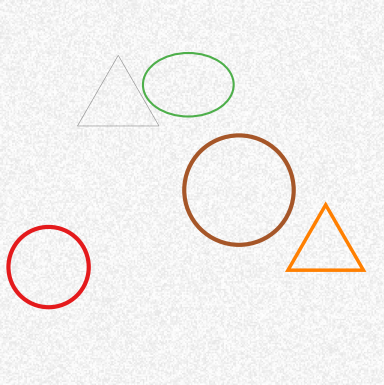[{"shape": "circle", "thickness": 3, "radius": 0.52, "center": [0.126, 0.306]}, {"shape": "oval", "thickness": 1.5, "radius": 0.59, "center": [0.489, 0.78]}, {"shape": "triangle", "thickness": 2.5, "radius": 0.57, "center": [0.846, 0.355]}, {"shape": "circle", "thickness": 3, "radius": 0.71, "center": [0.621, 0.506]}, {"shape": "triangle", "thickness": 0.5, "radius": 0.61, "center": [0.307, 0.734]}]